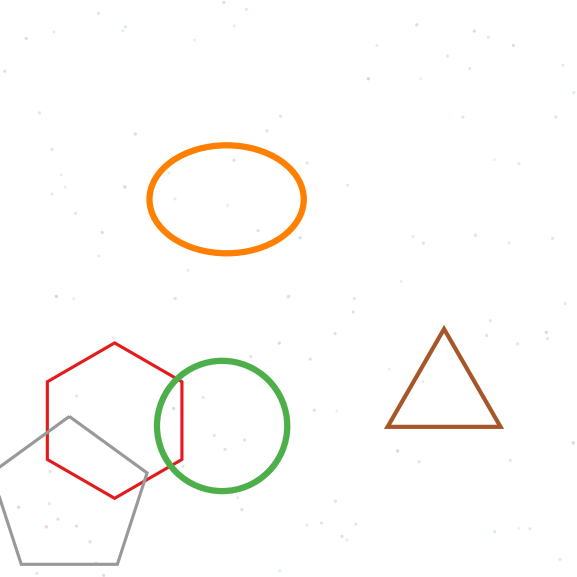[{"shape": "hexagon", "thickness": 1.5, "radius": 0.67, "center": [0.199, 0.271]}, {"shape": "circle", "thickness": 3, "radius": 0.56, "center": [0.385, 0.262]}, {"shape": "oval", "thickness": 3, "radius": 0.67, "center": [0.392, 0.654]}, {"shape": "triangle", "thickness": 2, "radius": 0.56, "center": [0.769, 0.316]}, {"shape": "pentagon", "thickness": 1.5, "radius": 0.71, "center": [0.12, 0.136]}]